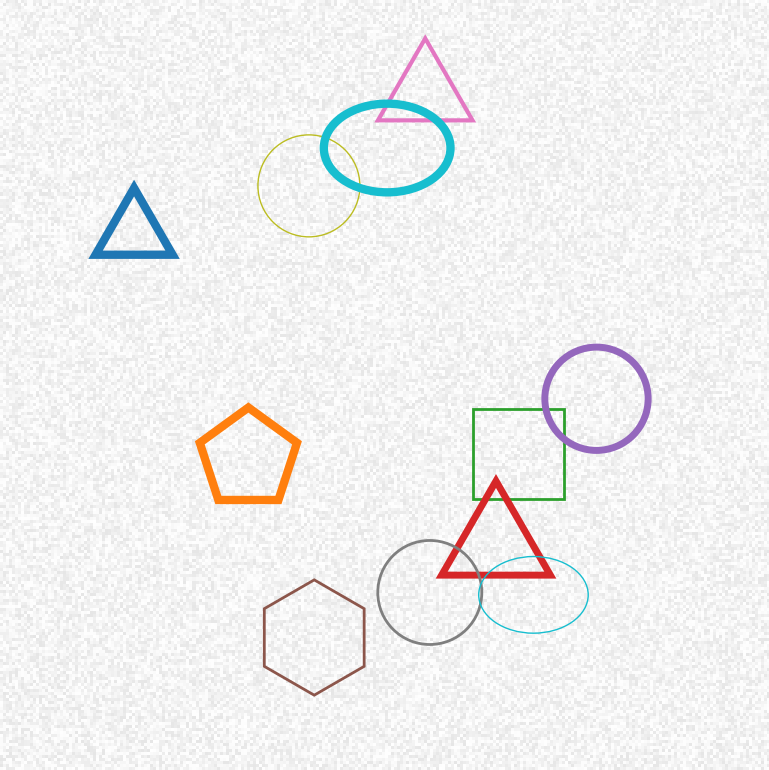[{"shape": "triangle", "thickness": 3, "radius": 0.29, "center": [0.174, 0.698]}, {"shape": "pentagon", "thickness": 3, "radius": 0.33, "center": [0.323, 0.404]}, {"shape": "square", "thickness": 1, "radius": 0.29, "center": [0.673, 0.41]}, {"shape": "triangle", "thickness": 2.5, "radius": 0.41, "center": [0.644, 0.294]}, {"shape": "circle", "thickness": 2.5, "radius": 0.34, "center": [0.775, 0.482]}, {"shape": "hexagon", "thickness": 1, "radius": 0.37, "center": [0.408, 0.172]}, {"shape": "triangle", "thickness": 1.5, "radius": 0.35, "center": [0.552, 0.879]}, {"shape": "circle", "thickness": 1, "radius": 0.34, "center": [0.558, 0.231]}, {"shape": "circle", "thickness": 0.5, "radius": 0.33, "center": [0.401, 0.759]}, {"shape": "oval", "thickness": 3, "radius": 0.41, "center": [0.503, 0.808]}, {"shape": "oval", "thickness": 0.5, "radius": 0.36, "center": [0.693, 0.227]}]